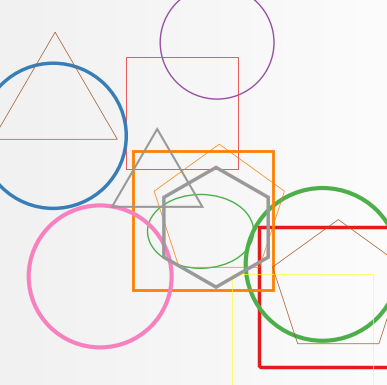[{"shape": "square", "thickness": 2.5, "radius": 0.91, "center": [0.85, 0.229]}, {"shape": "square", "thickness": 0.5, "radius": 0.73, "center": [0.47, 0.707]}, {"shape": "circle", "thickness": 2.5, "radius": 0.94, "center": [0.137, 0.647]}, {"shape": "circle", "thickness": 3, "radius": 0.99, "center": [0.832, 0.313]}, {"shape": "oval", "thickness": 1, "radius": 0.68, "center": [0.518, 0.399]}, {"shape": "circle", "thickness": 1, "radius": 0.73, "center": [0.56, 0.889]}, {"shape": "pentagon", "thickness": 0.5, "radius": 0.88, "center": [0.566, 0.449]}, {"shape": "square", "thickness": 2, "radius": 0.9, "center": [0.523, 0.427]}, {"shape": "square", "thickness": 0.5, "radius": 0.91, "center": [0.78, 0.106]}, {"shape": "pentagon", "thickness": 0.5, "radius": 0.89, "center": [0.873, 0.251]}, {"shape": "triangle", "thickness": 0.5, "radius": 0.93, "center": [0.142, 0.731]}, {"shape": "circle", "thickness": 3, "radius": 0.92, "center": [0.258, 0.282]}, {"shape": "triangle", "thickness": 1.5, "radius": 0.67, "center": [0.406, 0.53]}, {"shape": "hexagon", "thickness": 2.5, "radius": 0.78, "center": [0.558, 0.41]}]